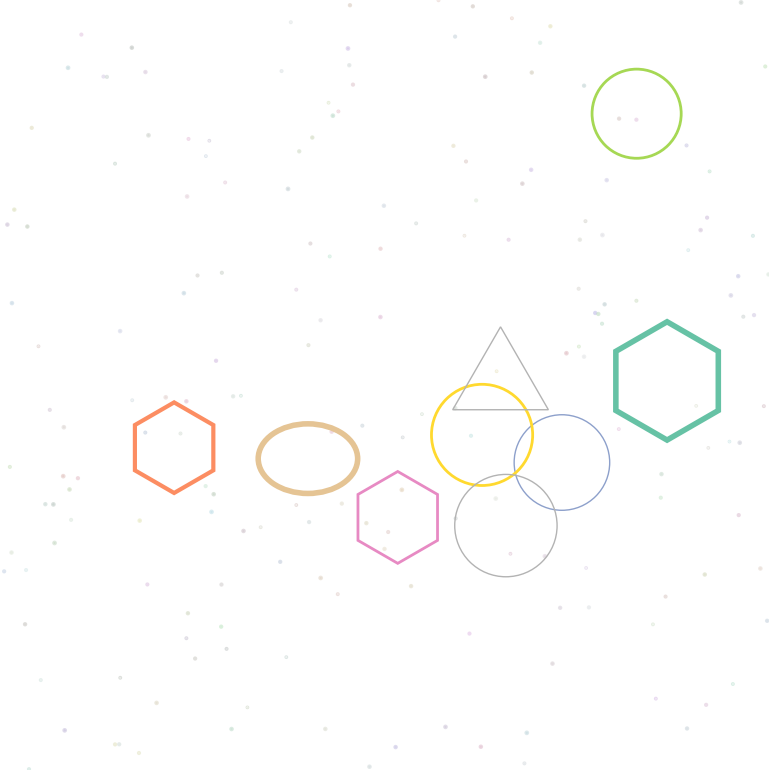[{"shape": "hexagon", "thickness": 2, "radius": 0.38, "center": [0.866, 0.505]}, {"shape": "hexagon", "thickness": 1.5, "radius": 0.29, "center": [0.226, 0.419]}, {"shape": "circle", "thickness": 0.5, "radius": 0.31, "center": [0.73, 0.399]}, {"shape": "hexagon", "thickness": 1, "radius": 0.3, "center": [0.517, 0.328]}, {"shape": "circle", "thickness": 1, "radius": 0.29, "center": [0.827, 0.852]}, {"shape": "circle", "thickness": 1, "radius": 0.33, "center": [0.626, 0.435]}, {"shape": "oval", "thickness": 2, "radius": 0.32, "center": [0.4, 0.404]}, {"shape": "triangle", "thickness": 0.5, "radius": 0.36, "center": [0.65, 0.504]}, {"shape": "circle", "thickness": 0.5, "radius": 0.33, "center": [0.657, 0.317]}]